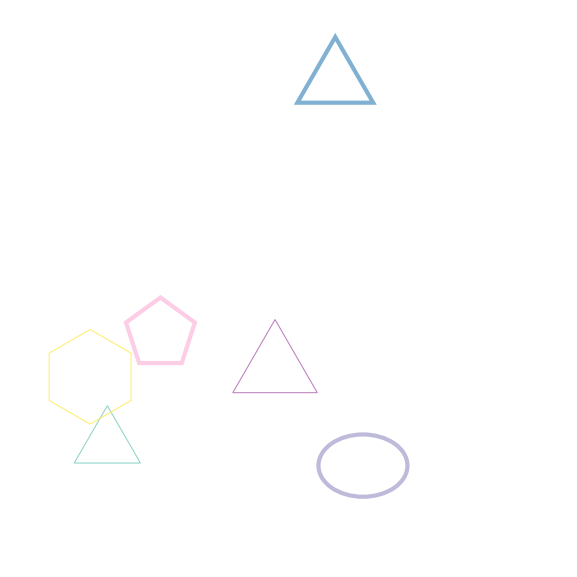[{"shape": "triangle", "thickness": 0.5, "radius": 0.33, "center": [0.186, 0.23]}, {"shape": "oval", "thickness": 2, "radius": 0.39, "center": [0.628, 0.193]}, {"shape": "triangle", "thickness": 2, "radius": 0.38, "center": [0.581, 0.859]}, {"shape": "pentagon", "thickness": 2, "radius": 0.31, "center": [0.278, 0.421]}, {"shape": "triangle", "thickness": 0.5, "radius": 0.42, "center": [0.476, 0.361]}, {"shape": "hexagon", "thickness": 0.5, "radius": 0.41, "center": [0.156, 0.347]}]